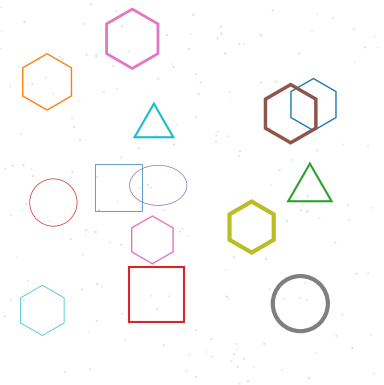[{"shape": "hexagon", "thickness": 1, "radius": 0.34, "center": [0.814, 0.728]}, {"shape": "square", "thickness": 0.5, "radius": 0.3, "center": [0.309, 0.513]}, {"shape": "hexagon", "thickness": 1, "radius": 0.37, "center": [0.122, 0.787]}, {"shape": "triangle", "thickness": 1.5, "radius": 0.33, "center": [0.805, 0.51]}, {"shape": "circle", "thickness": 0.5, "radius": 0.31, "center": [0.139, 0.474]}, {"shape": "square", "thickness": 1.5, "radius": 0.36, "center": [0.406, 0.235]}, {"shape": "oval", "thickness": 0.5, "radius": 0.37, "center": [0.411, 0.519]}, {"shape": "hexagon", "thickness": 2.5, "radius": 0.38, "center": [0.755, 0.705]}, {"shape": "hexagon", "thickness": 2, "radius": 0.39, "center": [0.344, 0.899]}, {"shape": "hexagon", "thickness": 1, "radius": 0.31, "center": [0.396, 0.377]}, {"shape": "circle", "thickness": 3, "radius": 0.36, "center": [0.78, 0.211]}, {"shape": "hexagon", "thickness": 3, "radius": 0.33, "center": [0.654, 0.41]}, {"shape": "hexagon", "thickness": 0.5, "radius": 0.33, "center": [0.11, 0.194]}, {"shape": "triangle", "thickness": 1.5, "radius": 0.29, "center": [0.4, 0.673]}]